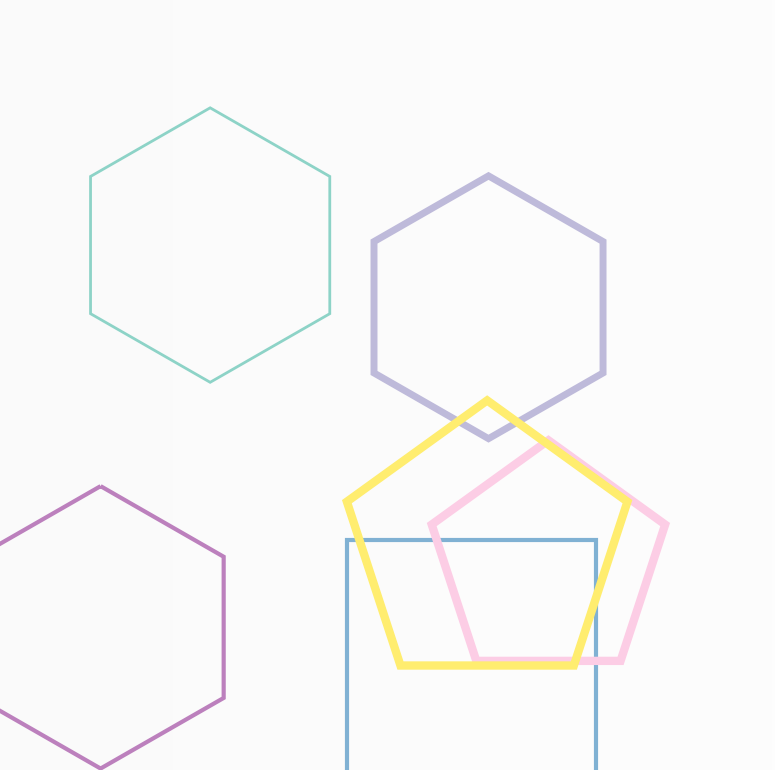[{"shape": "hexagon", "thickness": 1, "radius": 0.89, "center": [0.271, 0.682]}, {"shape": "hexagon", "thickness": 2.5, "radius": 0.85, "center": [0.63, 0.601]}, {"shape": "square", "thickness": 1.5, "radius": 0.8, "center": [0.608, 0.138]}, {"shape": "pentagon", "thickness": 3, "radius": 0.79, "center": [0.708, 0.27]}, {"shape": "hexagon", "thickness": 1.5, "radius": 0.92, "center": [0.13, 0.185]}, {"shape": "pentagon", "thickness": 3, "radius": 0.95, "center": [0.629, 0.29]}]